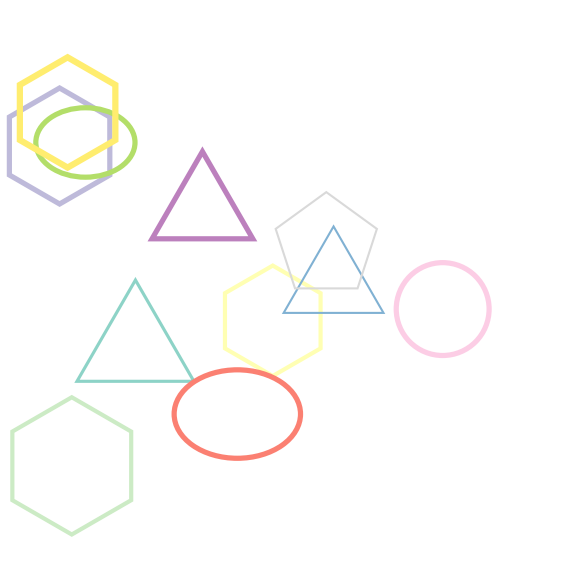[{"shape": "triangle", "thickness": 1.5, "radius": 0.58, "center": [0.235, 0.397]}, {"shape": "hexagon", "thickness": 2, "radius": 0.48, "center": [0.472, 0.444]}, {"shape": "hexagon", "thickness": 2.5, "radius": 0.5, "center": [0.103, 0.746]}, {"shape": "oval", "thickness": 2.5, "radius": 0.55, "center": [0.411, 0.282]}, {"shape": "triangle", "thickness": 1, "radius": 0.5, "center": [0.578, 0.507]}, {"shape": "oval", "thickness": 2.5, "radius": 0.43, "center": [0.148, 0.752]}, {"shape": "circle", "thickness": 2.5, "radius": 0.4, "center": [0.767, 0.464]}, {"shape": "pentagon", "thickness": 1, "radius": 0.46, "center": [0.565, 0.574]}, {"shape": "triangle", "thickness": 2.5, "radius": 0.5, "center": [0.351, 0.636]}, {"shape": "hexagon", "thickness": 2, "radius": 0.59, "center": [0.124, 0.192]}, {"shape": "hexagon", "thickness": 3, "radius": 0.48, "center": [0.117, 0.804]}]